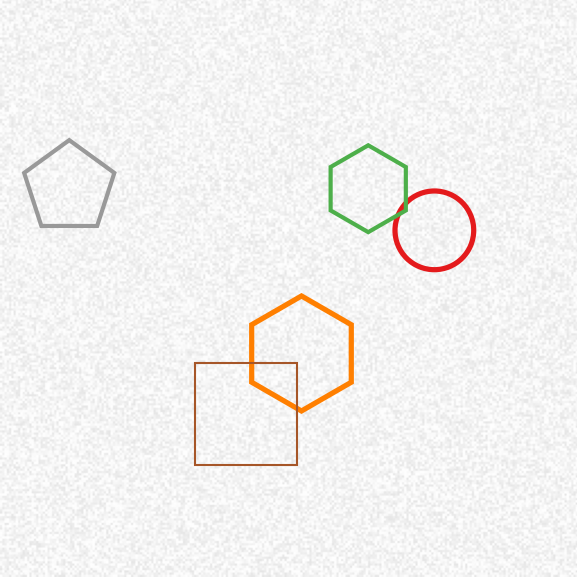[{"shape": "circle", "thickness": 2.5, "radius": 0.34, "center": [0.752, 0.6]}, {"shape": "hexagon", "thickness": 2, "radius": 0.38, "center": [0.638, 0.672]}, {"shape": "hexagon", "thickness": 2.5, "radius": 0.5, "center": [0.522, 0.387]}, {"shape": "square", "thickness": 1, "radius": 0.44, "center": [0.426, 0.282]}, {"shape": "pentagon", "thickness": 2, "radius": 0.41, "center": [0.12, 0.674]}]